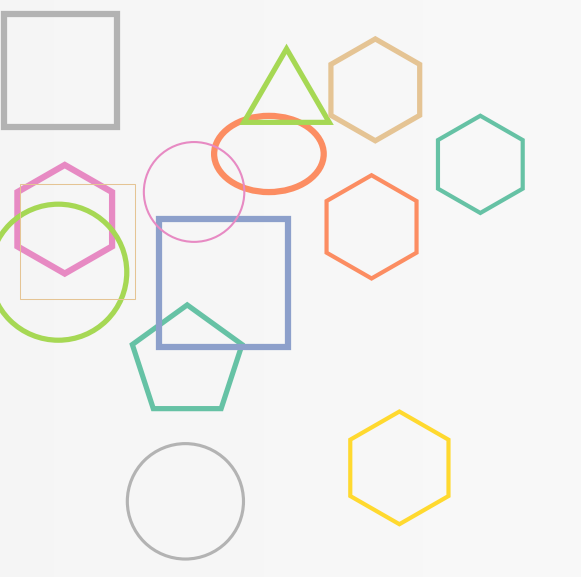[{"shape": "hexagon", "thickness": 2, "radius": 0.42, "center": [0.826, 0.715]}, {"shape": "pentagon", "thickness": 2.5, "radius": 0.5, "center": [0.322, 0.372]}, {"shape": "hexagon", "thickness": 2, "radius": 0.45, "center": [0.639, 0.606]}, {"shape": "oval", "thickness": 3, "radius": 0.47, "center": [0.463, 0.733]}, {"shape": "square", "thickness": 3, "radius": 0.55, "center": [0.385, 0.509]}, {"shape": "hexagon", "thickness": 3, "radius": 0.47, "center": [0.111, 0.619]}, {"shape": "circle", "thickness": 1, "radius": 0.43, "center": [0.334, 0.667]}, {"shape": "triangle", "thickness": 2.5, "radius": 0.42, "center": [0.493, 0.83]}, {"shape": "circle", "thickness": 2.5, "radius": 0.59, "center": [0.1, 0.528]}, {"shape": "hexagon", "thickness": 2, "radius": 0.49, "center": [0.687, 0.189]}, {"shape": "square", "thickness": 0.5, "radius": 0.5, "center": [0.133, 0.581]}, {"shape": "hexagon", "thickness": 2.5, "radius": 0.44, "center": [0.646, 0.844]}, {"shape": "circle", "thickness": 1.5, "radius": 0.5, "center": [0.319, 0.131]}, {"shape": "square", "thickness": 3, "radius": 0.49, "center": [0.104, 0.877]}]